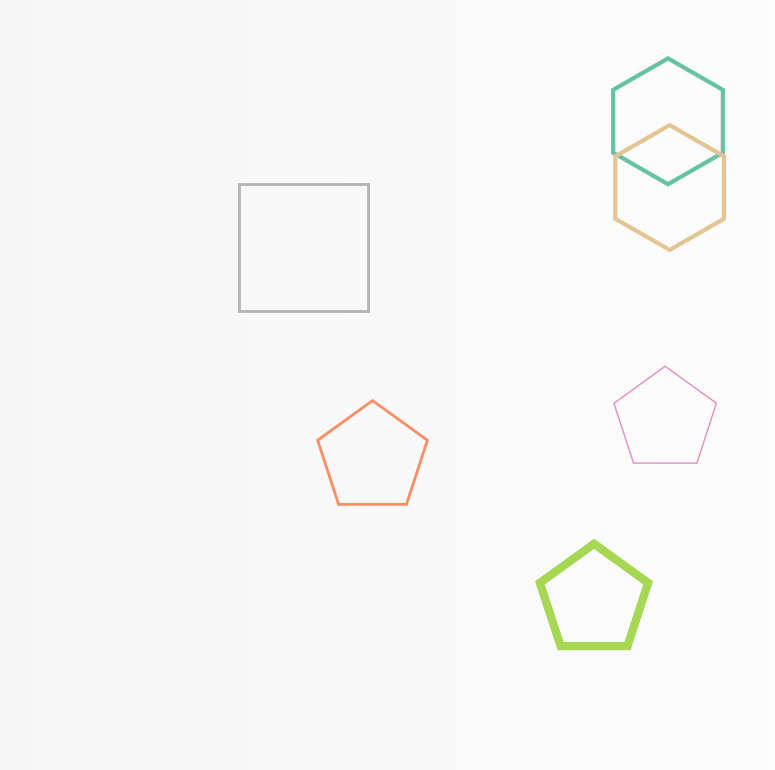[{"shape": "hexagon", "thickness": 1.5, "radius": 0.41, "center": [0.862, 0.842]}, {"shape": "pentagon", "thickness": 1, "radius": 0.37, "center": [0.481, 0.405]}, {"shape": "pentagon", "thickness": 0.5, "radius": 0.35, "center": [0.858, 0.455]}, {"shape": "pentagon", "thickness": 3, "radius": 0.37, "center": [0.766, 0.22]}, {"shape": "hexagon", "thickness": 1.5, "radius": 0.41, "center": [0.864, 0.756]}, {"shape": "square", "thickness": 1, "radius": 0.42, "center": [0.391, 0.679]}]